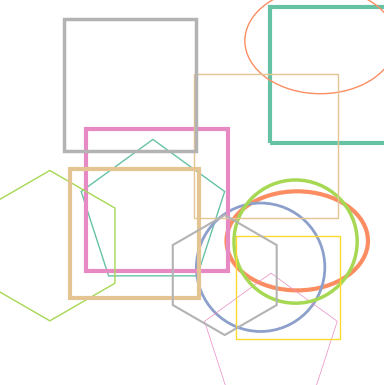[{"shape": "pentagon", "thickness": 1, "radius": 0.98, "center": [0.397, 0.442]}, {"shape": "square", "thickness": 3, "radius": 0.89, "center": [0.877, 0.805]}, {"shape": "oval", "thickness": 3, "radius": 0.92, "center": [0.772, 0.374]}, {"shape": "oval", "thickness": 1, "radius": 0.98, "center": [0.832, 0.894]}, {"shape": "circle", "thickness": 2, "radius": 0.83, "center": [0.677, 0.306]}, {"shape": "pentagon", "thickness": 0.5, "radius": 0.91, "center": [0.704, 0.109]}, {"shape": "square", "thickness": 3, "radius": 0.93, "center": [0.408, 0.481]}, {"shape": "hexagon", "thickness": 1, "radius": 0.98, "center": [0.129, 0.362]}, {"shape": "circle", "thickness": 2.5, "radius": 0.8, "center": [0.768, 0.373]}, {"shape": "square", "thickness": 1, "radius": 0.67, "center": [0.748, 0.253]}, {"shape": "square", "thickness": 3, "radius": 0.84, "center": [0.348, 0.395]}, {"shape": "square", "thickness": 1, "radius": 0.94, "center": [0.691, 0.62]}, {"shape": "hexagon", "thickness": 1.5, "radius": 0.78, "center": [0.584, 0.286]}, {"shape": "square", "thickness": 2.5, "radius": 0.86, "center": [0.337, 0.779]}]